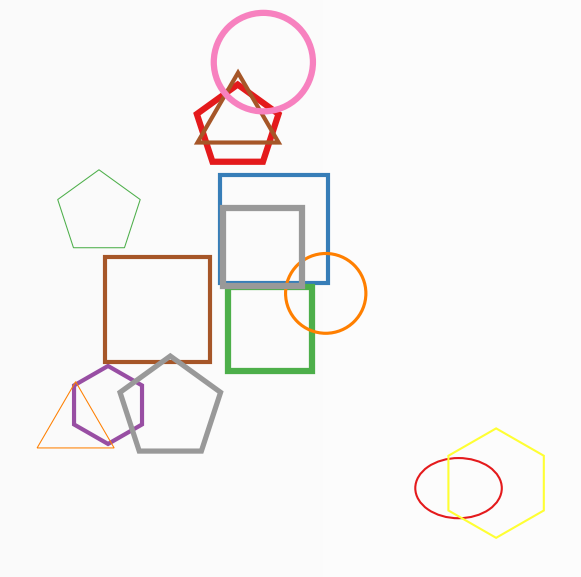[{"shape": "pentagon", "thickness": 3, "radius": 0.37, "center": [0.409, 0.779]}, {"shape": "oval", "thickness": 1, "radius": 0.37, "center": [0.789, 0.154]}, {"shape": "square", "thickness": 2, "radius": 0.46, "center": [0.472, 0.602]}, {"shape": "pentagon", "thickness": 0.5, "radius": 0.37, "center": [0.17, 0.631]}, {"shape": "square", "thickness": 3, "radius": 0.36, "center": [0.465, 0.43]}, {"shape": "hexagon", "thickness": 2, "radius": 0.34, "center": [0.186, 0.298]}, {"shape": "circle", "thickness": 1.5, "radius": 0.35, "center": [0.56, 0.491]}, {"shape": "triangle", "thickness": 0.5, "radius": 0.38, "center": [0.13, 0.262]}, {"shape": "hexagon", "thickness": 1, "radius": 0.47, "center": [0.854, 0.163]}, {"shape": "triangle", "thickness": 2, "radius": 0.4, "center": [0.41, 0.793]}, {"shape": "square", "thickness": 2, "radius": 0.45, "center": [0.271, 0.463]}, {"shape": "circle", "thickness": 3, "radius": 0.43, "center": [0.453, 0.892]}, {"shape": "pentagon", "thickness": 2.5, "radius": 0.45, "center": [0.293, 0.292]}, {"shape": "square", "thickness": 3, "radius": 0.34, "center": [0.451, 0.572]}]